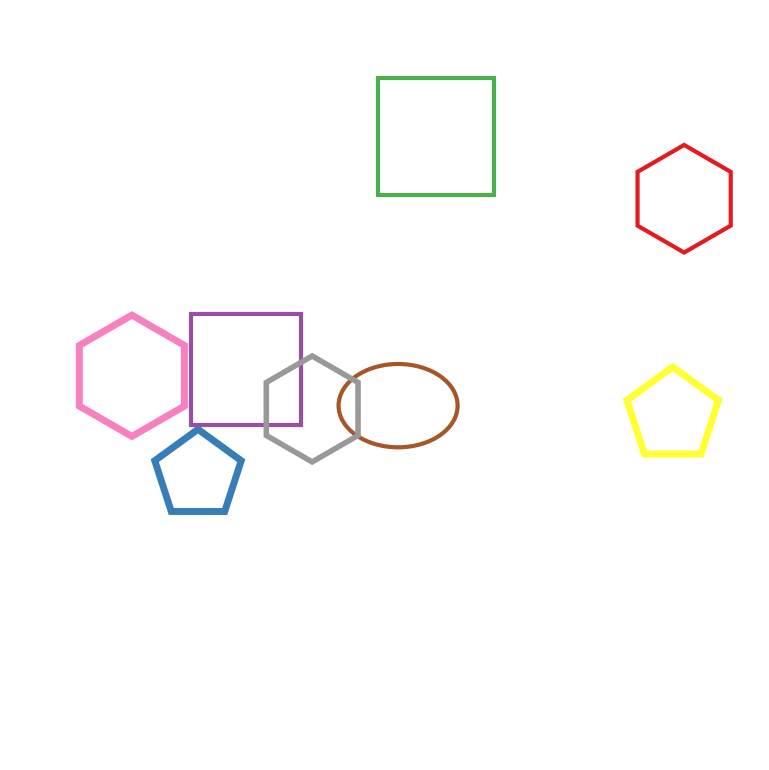[{"shape": "hexagon", "thickness": 1.5, "radius": 0.35, "center": [0.888, 0.742]}, {"shape": "pentagon", "thickness": 2.5, "radius": 0.3, "center": [0.257, 0.383]}, {"shape": "square", "thickness": 1.5, "radius": 0.38, "center": [0.566, 0.823]}, {"shape": "square", "thickness": 1.5, "radius": 0.36, "center": [0.32, 0.52]}, {"shape": "pentagon", "thickness": 2.5, "radius": 0.31, "center": [0.874, 0.461]}, {"shape": "oval", "thickness": 1.5, "radius": 0.39, "center": [0.517, 0.473]}, {"shape": "hexagon", "thickness": 2.5, "radius": 0.39, "center": [0.171, 0.512]}, {"shape": "hexagon", "thickness": 2, "radius": 0.34, "center": [0.405, 0.469]}]